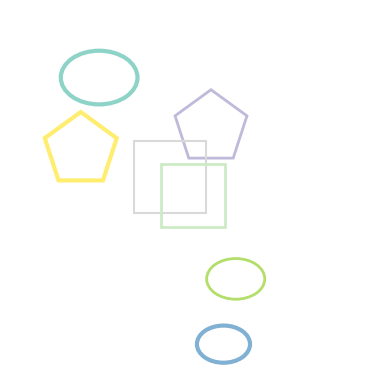[{"shape": "oval", "thickness": 3, "radius": 0.5, "center": [0.257, 0.799]}, {"shape": "pentagon", "thickness": 2, "radius": 0.49, "center": [0.548, 0.669]}, {"shape": "oval", "thickness": 3, "radius": 0.34, "center": [0.58, 0.106]}, {"shape": "oval", "thickness": 2, "radius": 0.38, "center": [0.612, 0.276]}, {"shape": "square", "thickness": 1.5, "radius": 0.47, "center": [0.441, 0.54]}, {"shape": "square", "thickness": 2, "radius": 0.41, "center": [0.502, 0.492]}, {"shape": "pentagon", "thickness": 3, "radius": 0.49, "center": [0.21, 0.611]}]